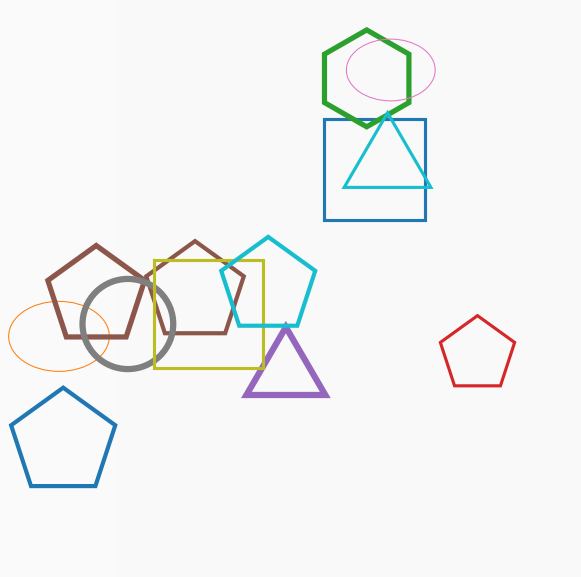[{"shape": "pentagon", "thickness": 2, "radius": 0.47, "center": [0.109, 0.234]}, {"shape": "square", "thickness": 1.5, "radius": 0.44, "center": [0.645, 0.706]}, {"shape": "oval", "thickness": 0.5, "radius": 0.43, "center": [0.101, 0.417]}, {"shape": "hexagon", "thickness": 2.5, "radius": 0.42, "center": [0.631, 0.863]}, {"shape": "pentagon", "thickness": 1.5, "radius": 0.34, "center": [0.821, 0.385]}, {"shape": "triangle", "thickness": 3, "radius": 0.39, "center": [0.492, 0.354]}, {"shape": "pentagon", "thickness": 2, "radius": 0.44, "center": [0.336, 0.493]}, {"shape": "pentagon", "thickness": 2.5, "radius": 0.44, "center": [0.166, 0.486]}, {"shape": "oval", "thickness": 0.5, "radius": 0.38, "center": [0.672, 0.878]}, {"shape": "circle", "thickness": 3, "radius": 0.39, "center": [0.22, 0.438]}, {"shape": "square", "thickness": 1.5, "radius": 0.47, "center": [0.358, 0.456]}, {"shape": "triangle", "thickness": 1.5, "radius": 0.43, "center": [0.667, 0.718]}, {"shape": "pentagon", "thickness": 2, "radius": 0.43, "center": [0.461, 0.504]}]